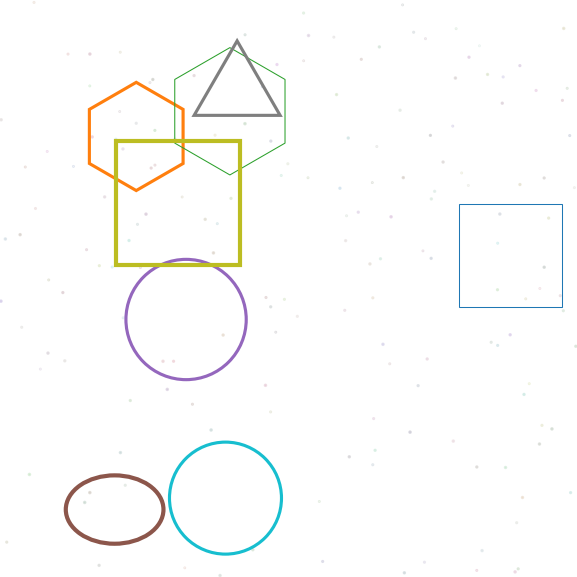[{"shape": "square", "thickness": 0.5, "radius": 0.45, "center": [0.885, 0.557]}, {"shape": "hexagon", "thickness": 1.5, "radius": 0.47, "center": [0.236, 0.763]}, {"shape": "hexagon", "thickness": 0.5, "radius": 0.55, "center": [0.398, 0.806]}, {"shape": "circle", "thickness": 1.5, "radius": 0.52, "center": [0.322, 0.446]}, {"shape": "oval", "thickness": 2, "radius": 0.42, "center": [0.198, 0.117]}, {"shape": "triangle", "thickness": 1.5, "radius": 0.43, "center": [0.411, 0.842]}, {"shape": "square", "thickness": 2, "radius": 0.54, "center": [0.308, 0.647]}, {"shape": "circle", "thickness": 1.5, "radius": 0.48, "center": [0.39, 0.137]}]